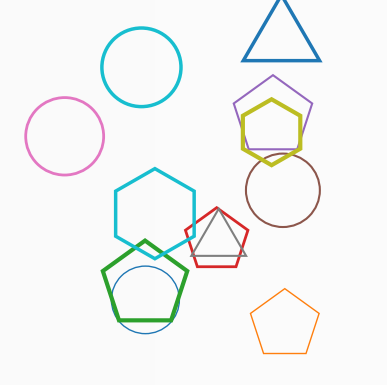[{"shape": "triangle", "thickness": 2.5, "radius": 0.57, "center": [0.726, 0.899]}, {"shape": "circle", "thickness": 1, "radius": 0.44, "center": [0.375, 0.221]}, {"shape": "pentagon", "thickness": 1, "radius": 0.47, "center": [0.735, 0.157]}, {"shape": "pentagon", "thickness": 3, "radius": 0.57, "center": [0.374, 0.261]}, {"shape": "pentagon", "thickness": 2, "radius": 0.42, "center": [0.559, 0.376]}, {"shape": "pentagon", "thickness": 1.5, "radius": 0.53, "center": [0.704, 0.698]}, {"shape": "circle", "thickness": 1.5, "radius": 0.48, "center": [0.73, 0.506]}, {"shape": "circle", "thickness": 2, "radius": 0.5, "center": [0.167, 0.646]}, {"shape": "triangle", "thickness": 1.5, "radius": 0.41, "center": [0.564, 0.376]}, {"shape": "hexagon", "thickness": 3, "radius": 0.43, "center": [0.701, 0.657]}, {"shape": "circle", "thickness": 2.5, "radius": 0.51, "center": [0.365, 0.825]}, {"shape": "hexagon", "thickness": 2.5, "radius": 0.58, "center": [0.4, 0.445]}]